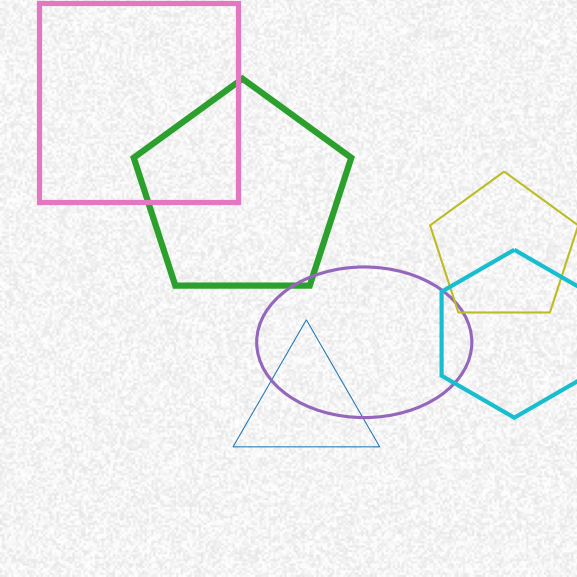[{"shape": "triangle", "thickness": 0.5, "radius": 0.73, "center": [0.531, 0.299]}, {"shape": "pentagon", "thickness": 3, "radius": 0.99, "center": [0.42, 0.665]}, {"shape": "oval", "thickness": 1.5, "radius": 0.93, "center": [0.631, 0.406]}, {"shape": "square", "thickness": 2.5, "radius": 0.86, "center": [0.24, 0.822]}, {"shape": "pentagon", "thickness": 1, "radius": 0.67, "center": [0.873, 0.567]}, {"shape": "hexagon", "thickness": 2, "radius": 0.73, "center": [0.891, 0.421]}]